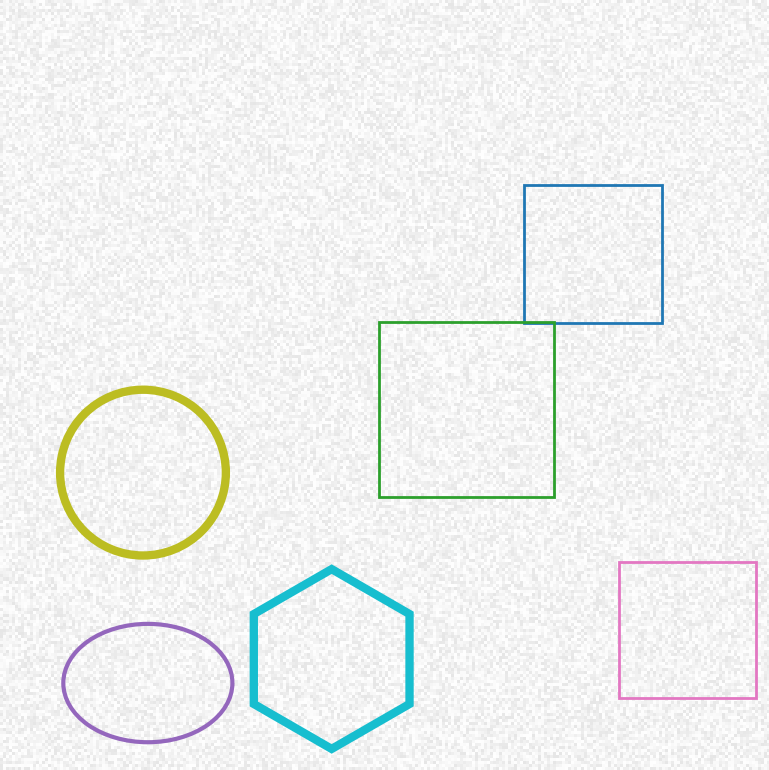[{"shape": "square", "thickness": 1, "radius": 0.45, "center": [0.77, 0.67]}, {"shape": "square", "thickness": 1, "radius": 0.57, "center": [0.606, 0.469]}, {"shape": "oval", "thickness": 1.5, "radius": 0.55, "center": [0.192, 0.113]}, {"shape": "square", "thickness": 1, "radius": 0.44, "center": [0.893, 0.182]}, {"shape": "circle", "thickness": 3, "radius": 0.54, "center": [0.186, 0.386]}, {"shape": "hexagon", "thickness": 3, "radius": 0.58, "center": [0.431, 0.144]}]